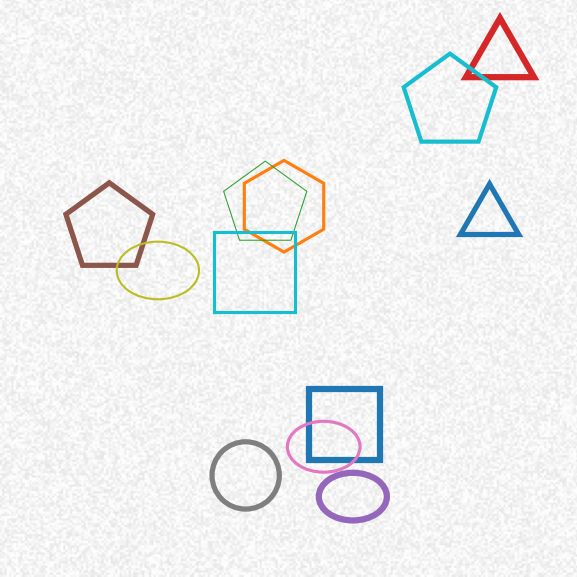[{"shape": "square", "thickness": 3, "radius": 0.31, "center": [0.597, 0.264]}, {"shape": "triangle", "thickness": 2.5, "radius": 0.29, "center": [0.848, 0.622]}, {"shape": "hexagon", "thickness": 1.5, "radius": 0.4, "center": [0.492, 0.642]}, {"shape": "pentagon", "thickness": 0.5, "radius": 0.38, "center": [0.459, 0.644]}, {"shape": "triangle", "thickness": 3, "radius": 0.34, "center": [0.866, 0.9]}, {"shape": "oval", "thickness": 3, "radius": 0.29, "center": [0.611, 0.139]}, {"shape": "pentagon", "thickness": 2.5, "radius": 0.39, "center": [0.189, 0.604]}, {"shape": "oval", "thickness": 1.5, "radius": 0.31, "center": [0.561, 0.226]}, {"shape": "circle", "thickness": 2.5, "radius": 0.29, "center": [0.425, 0.176]}, {"shape": "oval", "thickness": 1, "radius": 0.36, "center": [0.273, 0.531]}, {"shape": "square", "thickness": 1.5, "radius": 0.35, "center": [0.441, 0.528]}, {"shape": "pentagon", "thickness": 2, "radius": 0.42, "center": [0.779, 0.822]}]